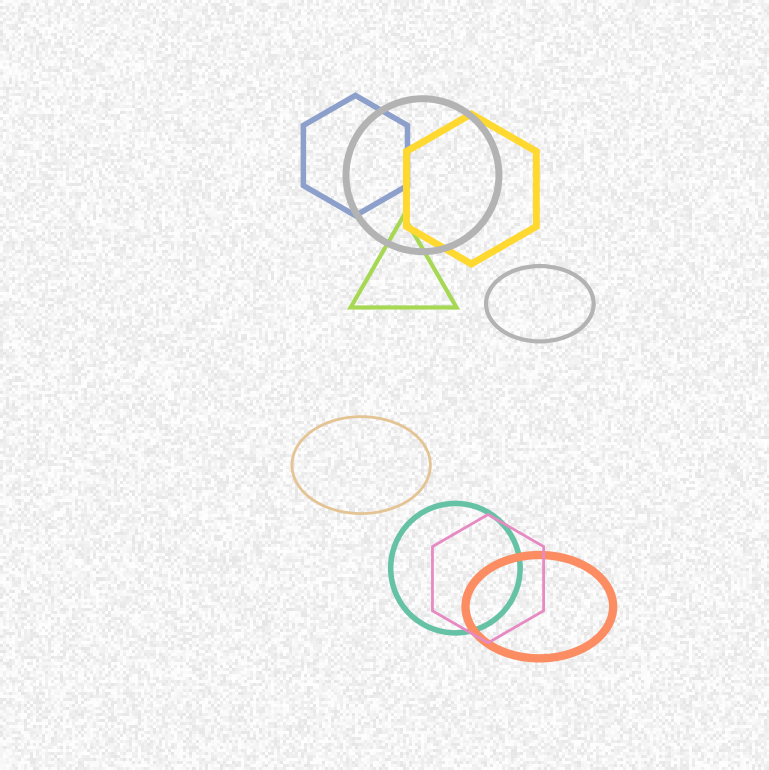[{"shape": "circle", "thickness": 2, "radius": 0.42, "center": [0.591, 0.262]}, {"shape": "oval", "thickness": 3, "radius": 0.48, "center": [0.7, 0.212]}, {"shape": "hexagon", "thickness": 2, "radius": 0.39, "center": [0.462, 0.798]}, {"shape": "hexagon", "thickness": 1, "radius": 0.42, "center": [0.634, 0.248]}, {"shape": "triangle", "thickness": 1.5, "radius": 0.4, "center": [0.524, 0.64]}, {"shape": "hexagon", "thickness": 2.5, "radius": 0.49, "center": [0.612, 0.755]}, {"shape": "oval", "thickness": 1, "radius": 0.45, "center": [0.469, 0.396]}, {"shape": "oval", "thickness": 1.5, "radius": 0.35, "center": [0.701, 0.606]}, {"shape": "circle", "thickness": 2.5, "radius": 0.5, "center": [0.549, 0.772]}]